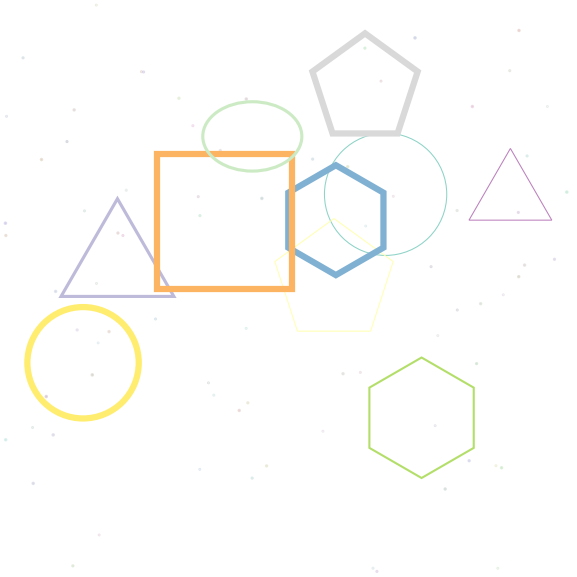[{"shape": "circle", "thickness": 0.5, "radius": 0.53, "center": [0.668, 0.663]}, {"shape": "pentagon", "thickness": 0.5, "radius": 0.54, "center": [0.578, 0.513]}, {"shape": "triangle", "thickness": 1.5, "radius": 0.56, "center": [0.203, 0.542]}, {"shape": "hexagon", "thickness": 3, "radius": 0.48, "center": [0.582, 0.618]}, {"shape": "square", "thickness": 3, "radius": 0.59, "center": [0.389, 0.615]}, {"shape": "hexagon", "thickness": 1, "radius": 0.52, "center": [0.73, 0.276]}, {"shape": "pentagon", "thickness": 3, "radius": 0.48, "center": [0.632, 0.846]}, {"shape": "triangle", "thickness": 0.5, "radius": 0.41, "center": [0.884, 0.659]}, {"shape": "oval", "thickness": 1.5, "radius": 0.43, "center": [0.437, 0.763]}, {"shape": "circle", "thickness": 3, "radius": 0.48, "center": [0.144, 0.371]}]